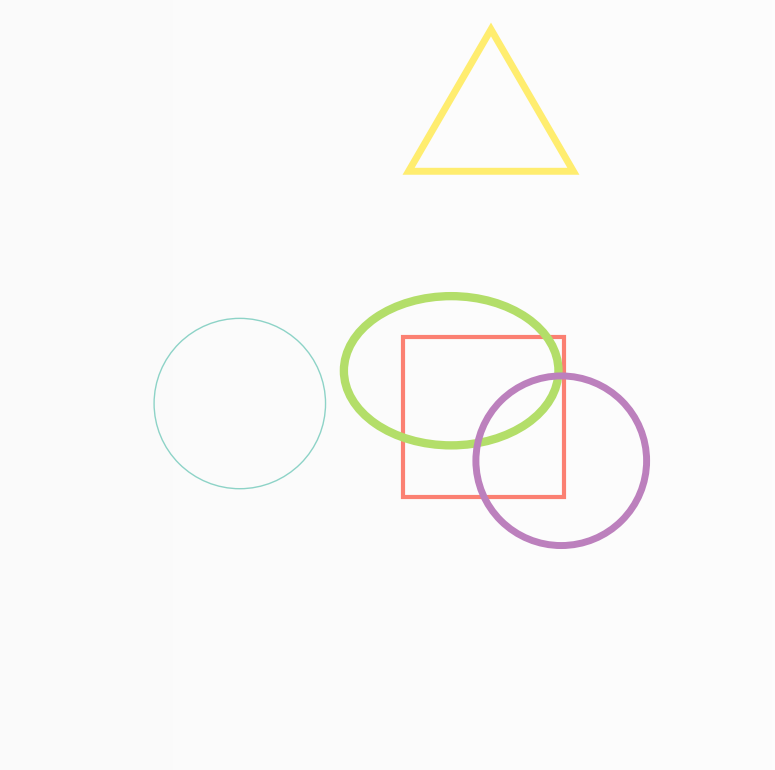[{"shape": "circle", "thickness": 0.5, "radius": 0.55, "center": [0.309, 0.476]}, {"shape": "square", "thickness": 1.5, "radius": 0.52, "center": [0.623, 0.458]}, {"shape": "oval", "thickness": 3, "radius": 0.69, "center": [0.582, 0.518]}, {"shape": "circle", "thickness": 2.5, "radius": 0.55, "center": [0.724, 0.402]}, {"shape": "triangle", "thickness": 2.5, "radius": 0.61, "center": [0.634, 0.839]}]